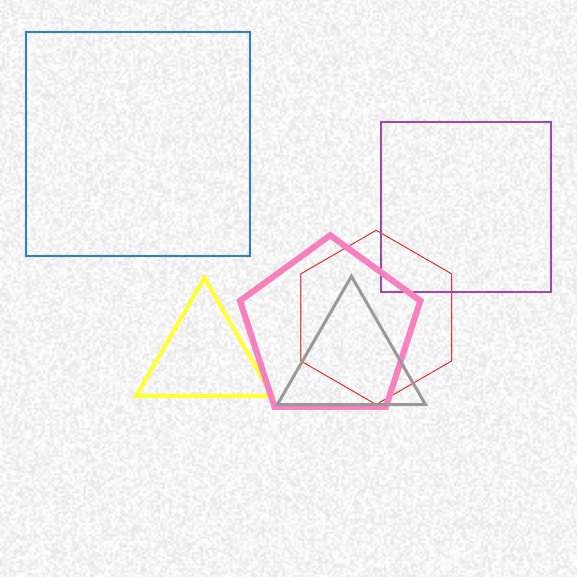[{"shape": "hexagon", "thickness": 0.5, "radius": 0.75, "center": [0.651, 0.449]}, {"shape": "square", "thickness": 1, "radius": 0.97, "center": [0.239, 0.75]}, {"shape": "square", "thickness": 1, "radius": 0.74, "center": [0.807, 0.641]}, {"shape": "triangle", "thickness": 2, "radius": 0.68, "center": [0.354, 0.382]}, {"shape": "pentagon", "thickness": 3, "radius": 0.82, "center": [0.572, 0.428]}, {"shape": "triangle", "thickness": 1.5, "radius": 0.74, "center": [0.609, 0.373]}]